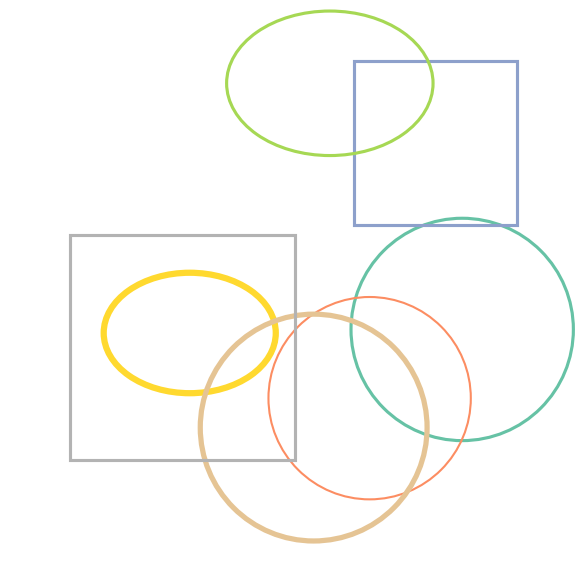[{"shape": "circle", "thickness": 1.5, "radius": 0.96, "center": [0.8, 0.429]}, {"shape": "circle", "thickness": 1, "radius": 0.88, "center": [0.64, 0.31]}, {"shape": "square", "thickness": 1.5, "radius": 0.71, "center": [0.754, 0.751]}, {"shape": "oval", "thickness": 1.5, "radius": 0.89, "center": [0.571, 0.855]}, {"shape": "oval", "thickness": 3, "radius": 0.74, "center": [0.329, 0.423]}, {"shape": "circle", "thickness": 2.5, "radius": 0.98, "center": [0.543, 0.259]}, {"shape": "square", "thickness": 1.5, "radius": 0.97, "center": [0.317, 0.398]}]